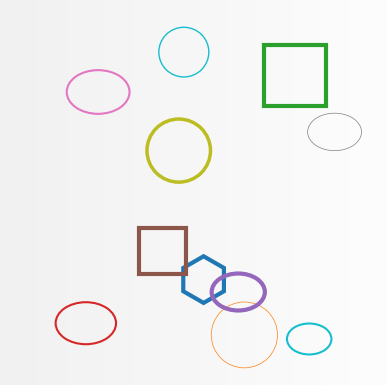[{"shape": "hexagon", "thickness": 3, "radius": 0.3, "center": [0.525, 0.274]}, {"shape": "circle", "thickness": 0.5, "radius": 0.43, "center": [0.631, 0.13]}, {"shape": "square", "thickness": 3, "radius": 0.4, "center": [0.762, 0.805]}, {"shape": "oval", "thickness": 1.5, "radius": 0.39, "center": [0.222, 0.16]}, {"shape": "oval", "thickness": 3, "radius": 0.34, "center": [0.615, 0.242]}, {"shape": "square", "thickness": 3, "radius": 0.3, "center": [0.419, 0.348]}, {"shape": "oval", "thickness": 1.5, "radius": 0.41, "center": [0.253, 0.761]}, {"shape": "oval", "thickness": 0.5, "radius": 0.35, "center": [0.863, 0.657]}, {"shape": "circle", "thickness": 2.5, "radius": 0.41, "center": [0.461, 0.609]}, {"shape": "oval", "thickness": 1.5, "radius": 0.29, "center": [0.798, 0.12]}, {"shape": "circle", "thickness": 1, "radius": 0.32, "center": [0.474, 0.865]}]